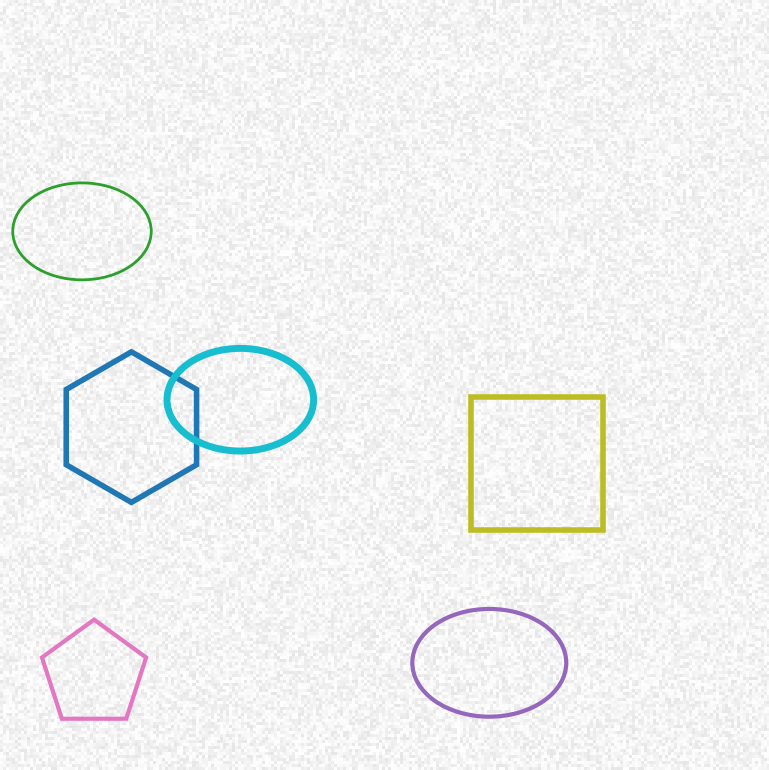[{"shape": "hexagon", "thickness": 2, "radius": 0.49, "center": [0.171, 0.445]}, {"shape": "oval", "thickness": 1, "radius": 0.45, "center": [0.106, 0.7]}, {"shape": "oval", "thickness": 1.5, "radius": 0.5, "center": [0.635, 0.139]}, {"shape": "pentagon", "thickness": 1.5, "radius": 0.36, "center": [0.122, 0.124]}, {"shape": "square", "thickness": 2, "radius": 0.43, "center": [0.697, 0.398]}, {"shape": "oval", "thickness": 2.5, "radius": 0.48, "center": [0.312, 0.481]}]